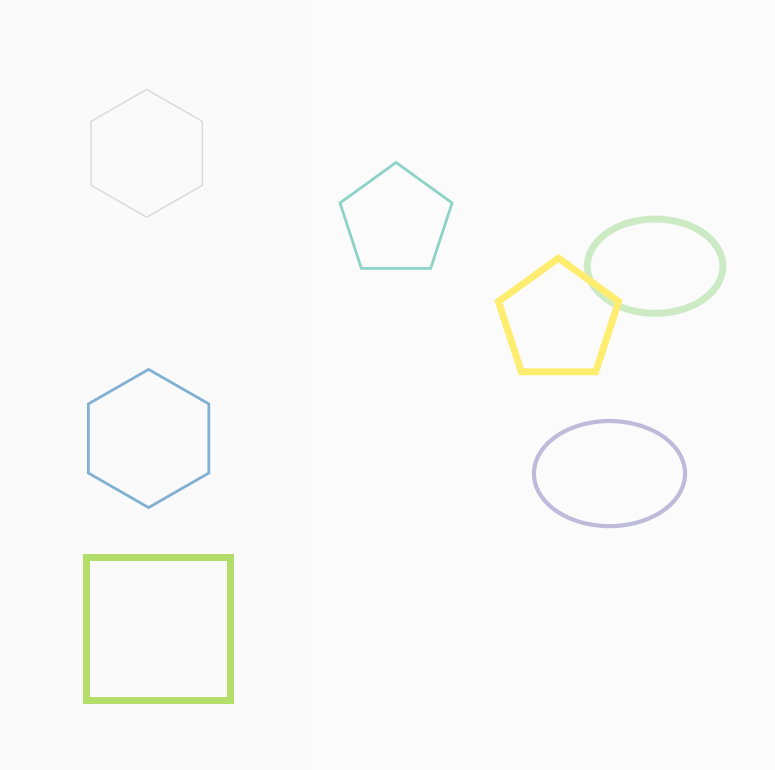[{"shape": "pentagon", "thickness": 1, "radius": 0.38, "center": [0.511, 0.713]}, {"shape": "oval", "thickness": 1.5, "radius": 0.49, "center": [0.786, 0.385]}, {"shape": "hexagon", "thickness": 1, "radius": 0.45, "center": [0.192, 0.431]}, {"shape": "square", "thickness": 2.5, "radius": 0.46, "center": [0.204, 0.183]}, {"shape": "hexagon", "thickness": 0.5, "radius": 0.41, "center": [0.189, 0.801]}, {"shape": "oval", "thickness": 2.5, "radius": 0.44, "center": [0.845, 0.654]}, {"shape": "pentagon", "thickness": 2.5, "radius": 0.41, "center": [0.721, 0.583]}]